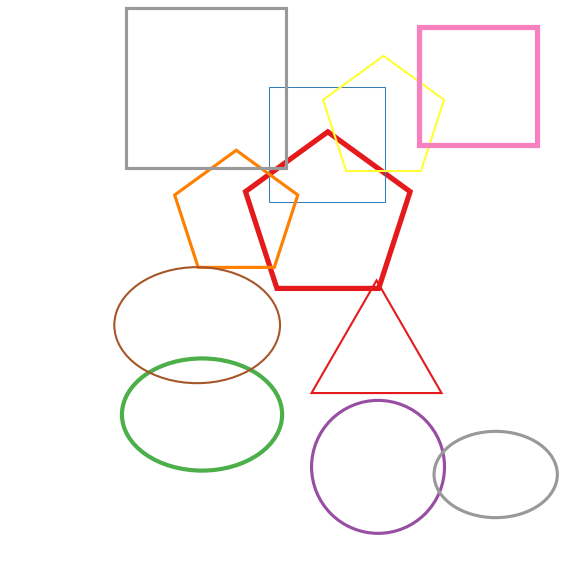[{"shape": "pentagon", "thickness": 2.5, "radius": 0.75, "center": [0.568, 0.621]}, {"shape": "triangle", "thickness": 1, "radius": 0.65, "center": [0.652, 0.384]}, {"shape": "square", "thickness": 0.5, "radius": 0.5, "center": [0.566, 0.749]}, {"shape": "oval", "thickness": 2, "radius": 0.69, "center": [0.35, 0.281]}, {"shape": "circle", "thickness": 1.5, "radius": 0.58, "center": [0.655, 0.191]}, {"shape": "pentagon", "thickness": 1.5, "radius": 0.56, "center": [0.409, 0.627]}, {"shape": "pentagon", "thickness": 1, "radius": 0.55, "center": [0.664, 0.792]}, {"shape": "oval", "thickness": 1, "radius": 0.72, "center": [0.341, 0.436]}, {"shape": "square", "thickness": 2.5, "radius": 0.51, "center": [0.828, 0.85]}, {"shape": "oval", "thickness": 1.5, "radius": 0.53, "center": [0.858, 0.177]}, {"shape": "square", "thickness": 1.5, "radius": 0.69, "center": [0.357, 0.847]}]